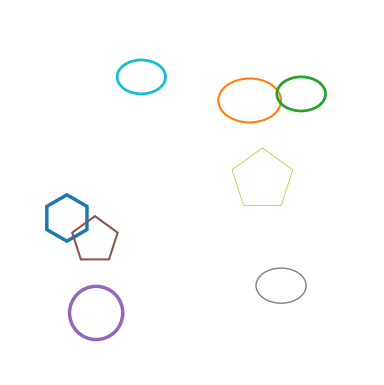[{"shape": "hexagon", "thickness": 2.5, "radius": 0.3, "center": [0.174, 0.434]}, {"shape": "oval", "thickness": 1.5, "radius": 0.41, "center": [0.648, 0.739]}, {"shape": "oval", "thickness": 2, "radius": 0.32, "center": [0.782, 0.756]}, {"shape": "circle", "thickness": 2.5, "radius": 0.35, "center": [0.25, 0.187]}, {"shape": "pentagon", "thickness": 1.5, "radius": 0.31, "center": [0.247, 0.377]}, {"shape": "oval", "thickness": 1, "radius": 0.33, "center": [0.73, 0.258]}, {"shape": "pentagon", "thickness": 0.5, "radius": 0.41, "center": [0.682, 0.533]}, {"shape": "oval", "thickness": 2, "radius": 0.31, "center": [0.367, 0.8]}]